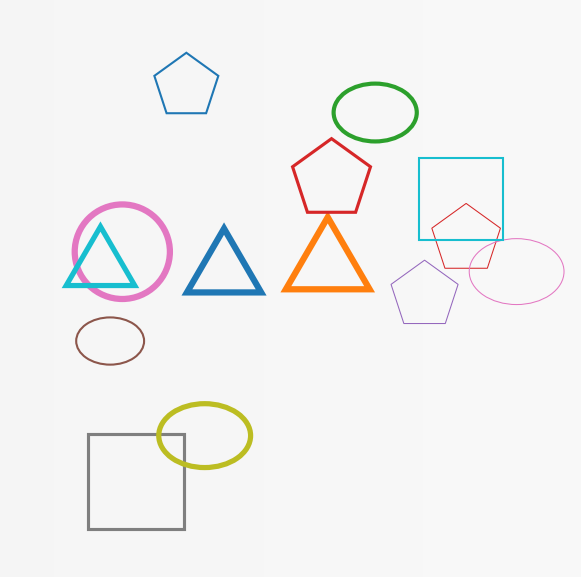[{"shape": "pentagon", "thickness": 1, "radius": 0.29, "center": [0.321, 0.85]}, {"shape": "triangle", "thickness": 3, "radius": 0.37, "center": [0.385, 0.53]}, {"shape": "triangle", "thickness": 3, "radius": 0.42, "center": [0.564, 0.54]}, {"shape": "oval", "thickness": 2, "radius": 0.36, "center": [0.645, 0.804]}, {"shape": "pentagon", "thickness": 1.5, "radius": 0.35, "center": [0.57, 0.689]}, {"shape": "pentagon", "thickness": 0.5, "radius": 0.31, "center": [0.802, 0.585]}, {"shape": "pentagon", "thickness": 0.5, "radius": 0.3, "center": [0.73, 0.488]}, {"shape": "oval", "thickness": 1, "radius": 0.29, "center": [0.189, 0.409]}, {"shape": "oval", "thickness": 0.5, "radius": 0.41, "center": [0.889, 0.529]}, {"shape": "circle", "thickness": 3, "radius": 0.41, "center": [0.21, 0.563]}, {"shape": "square", "thickness": 1.5, "radius": 0.41, "center": [0.234, 0.165]}, {"shape": "oval", "thickness": 2.5, "radius": 0.39, "center": [0.352, 0.245]}, {"shape": "square", "thickness": 1, "radius": 0.36, "center": [0.793, 0.654]}, {"shape": "triangle", "thickness": 2.5, "radius": 0.34, "center": [0.173, 0.539]}]